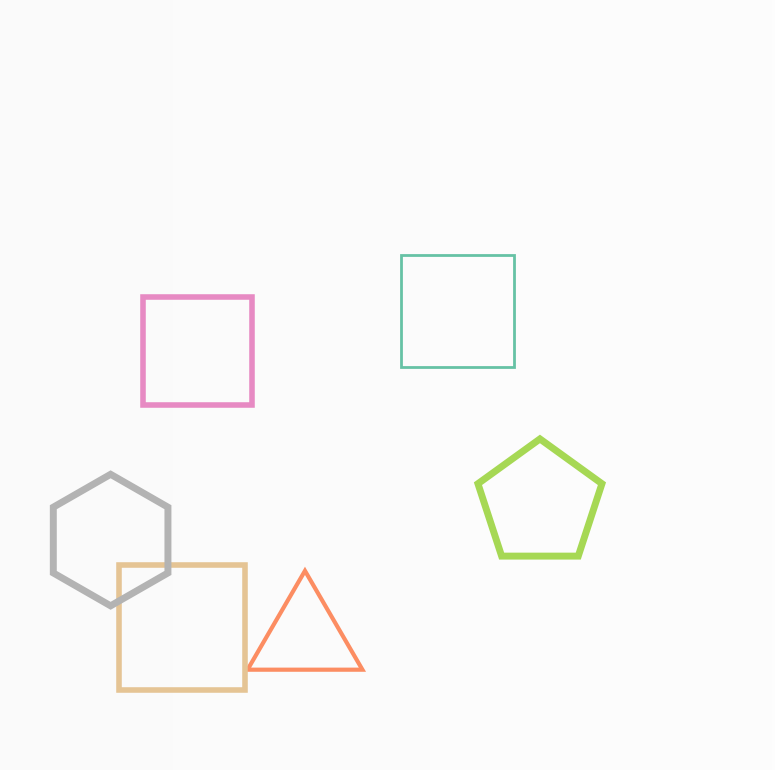[{"shape": "square", "thickness": 1, "radius": 0.36, "center": [0.59, 0.597]}, {"shape": "triangle", "thickness": 1.5, "radius": 0.43, "center": [0.394, 0.173]}, {"shape": "square", "thickness": 2, "radius": 0.35, "center": [0.254, 0.544]}, {"shape": "pentagon", "thickness": 2.5, "radius": 0.42, "center": [0.697, 0.346]}, {"shape": "square", "thickness": 2, "radius": 0.41, "center": [0.235, 0.185]}, {"shape": "hexagon", "thickness": 2.5, "radius": 0.43, "center": [0.143, 0.299]}]